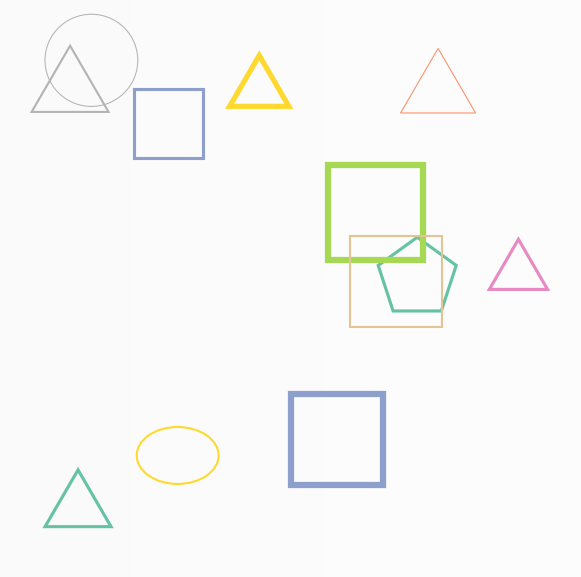[{"shape": "triangle", "thickness": 1.5, "radius": 0.33, "center": [0.134, 0.12]}, {"shape": "pentagon", "thickness": 1.5, "radius": 0.35, "center": [0.718, 0.518]}, {"shape": "triangle", "thickness": 0.5, "radius": 0.37, "center": [0.754, 0.841]}, {"shape": "square", "thickness": 1.5, "radius": 0.3, "center": [0.29, 0.785]}, {"shape": "square", "thickness": 3, "radius": 0.4, "center": [0.581, 0.238]}, {"shape": "triangle", "thickness": 1.5, "radius": 0.29, "center": [0.892, 0.527]}, {"shape": "square", "thickness": 3, "radius": 0.41, "center": [0.646, 0.632]}, {"shape": "oval", "thickness": 1, "radius": 0.35, "center": [0.306, 0.21]}, {"shape": "triangle", "thickness": 2.5, "radius": 0.29, "center": [0.446, 0.844]}, {"shape": "square", "thickness": 1, "radius": 0.39, "center": [0.681, 0.512]}, {"shape": "triangle", "thickness": 1, "radius": 0.38, "center": [0.121, 0.844]}, {"shape": "circle", "thickness": 0.5, "radius": 0.4, "center": [0.157, 0.895]}]